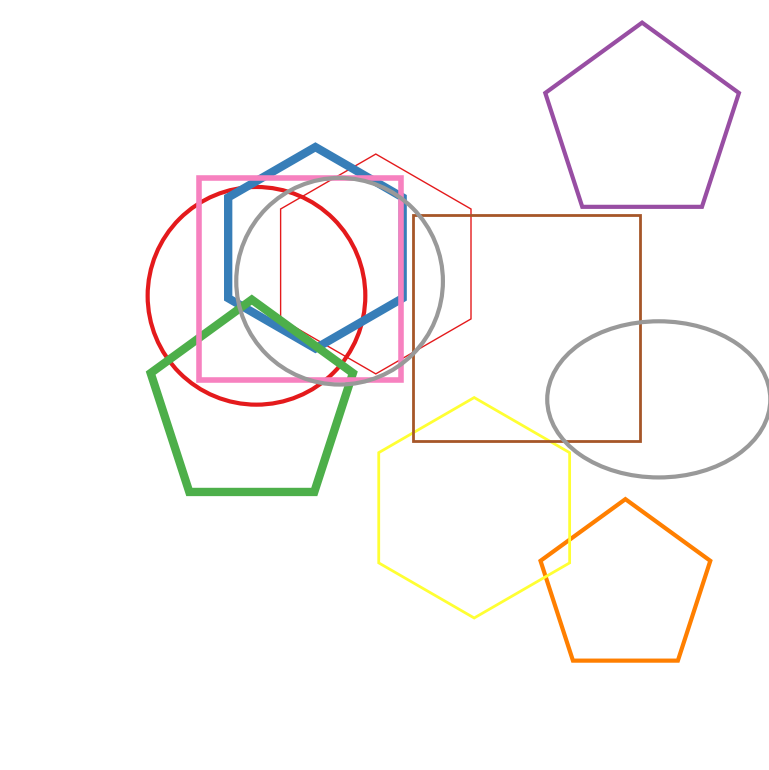[{"shape": "circle", "thickness": 1.5, "radius": 0.71, "center": [0.333, 0.616]}, {"shape": "hexagon", "thickness": 0.5, "radius": 0.71, "center": [0.488, 0.657]}, {"shape": "hexagon", "thickness": 3, "radius": 0.65, "center": [0.41, 0.678]}, {"shape": "pentagon", "thickness": 3, "radius": 0.69, "center": [0.327, 0.473]}, {"shape": "pentagon", "thickness": 1.5, "radius": 0.66, "center": [0.834, 0.838]}, {"shape": "pentagon", "thickness": 1.5, "radius": 0.58, "center": [0.812, 0.236]}, {"shape": "hexagon", "thickness": 1, "radius": 0.72, "center": [0.616, 0.341]}, {"shape": "square", "thickness": 1, "radius": 0.74, "center": [0.684, 0.574]}, {"shape": "square", "thickness": 2, "radius": 0.66, "center": [0.39, 0.637]}, {"shape": "oval", "thickness": 1.5, "radius": 0.72, "center": [0.856, 0.481]}, {"shape": "circle", "thickness": 1.5, "radius": 0.67, "center": [0.441, 0.635]}]